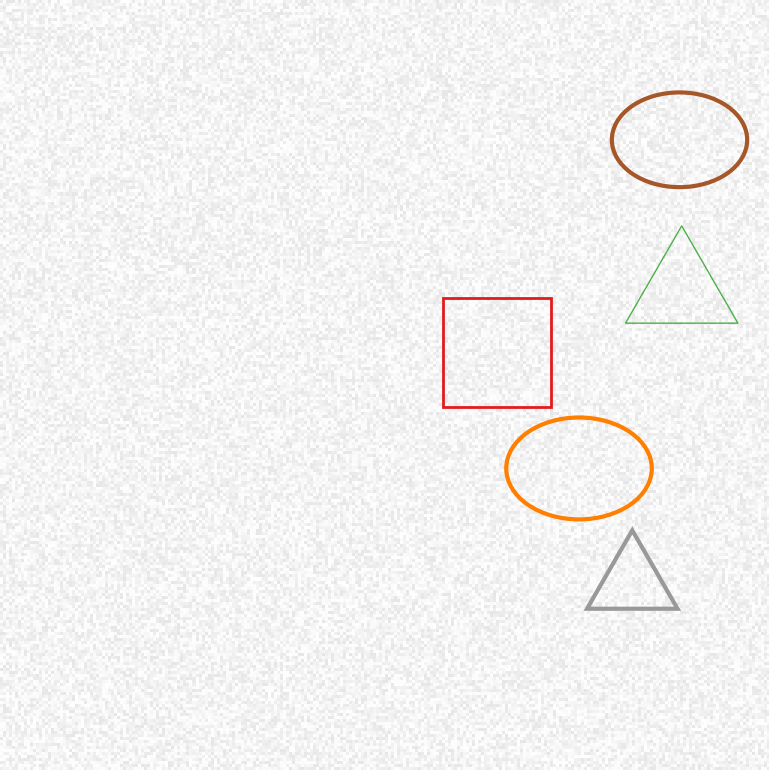[{"shape": "square", "thickness": 1, "radius": 0.35, "center": [0.646, 0.542]}, {"shape": "triangle", "thickness": 0.5, "radius": 0.42, "center": [0.885, 0.622]}, {"shape": "oval", "thickness": 1.5, "radius": 0.47, "center": [0.752, 0.392]}, {"shape": "oval", "thickness": 1.5, "radius": 0.44, "center": [0.882, 0.818]}, {"shape": "triangle", "thickness": 1.5, "radius": 0.34, "center": [0.821, 0.243]}]